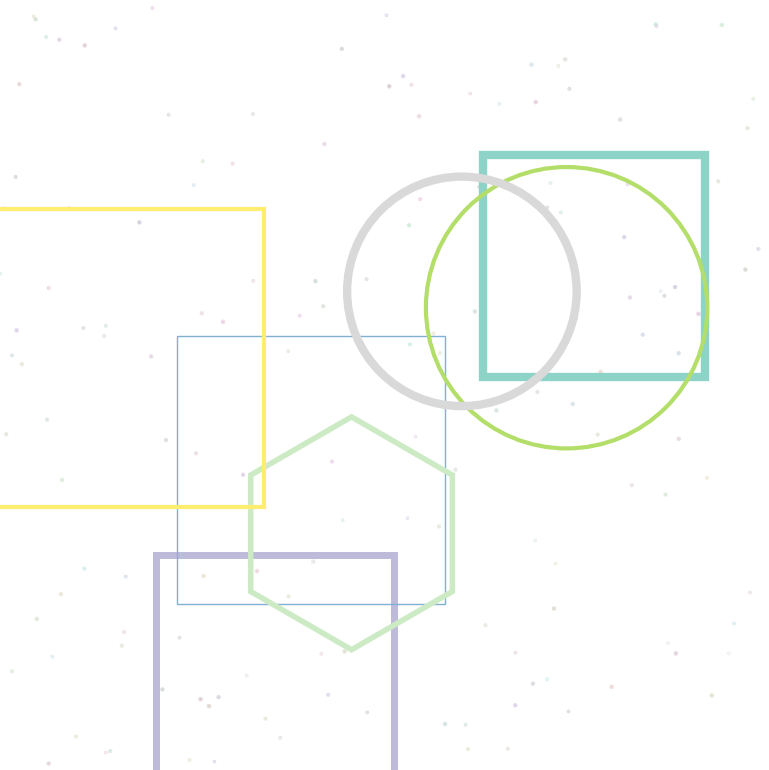[{"shape": "square", "thickness": 3, "radius": 0.72, "center": [0.771, 0.654]}, {"shape": "square", "thickness": 2.5, "radius": 0.77, "center": [0.358, 0.124]}, {"shape": "square", "thickness": 0.5, "radius": 0.87, "center": [0.404, 0.389]}, {"shape": "circle", "thickness": 1.5, "radius": 0.91, "center": [0.736, 0.6]}, {"shape": "circle", "thickness": 3, "radius": 0.75, "center": [0.6, 0.622]}, {"shape": "hexagon", "thickness": 2, "radius": 0.76, "center": [0.457, 0.307]}, {"shape": "square", "thickness": 1.5, "radius": 0.97, "center": [0.149, 0.535]}]